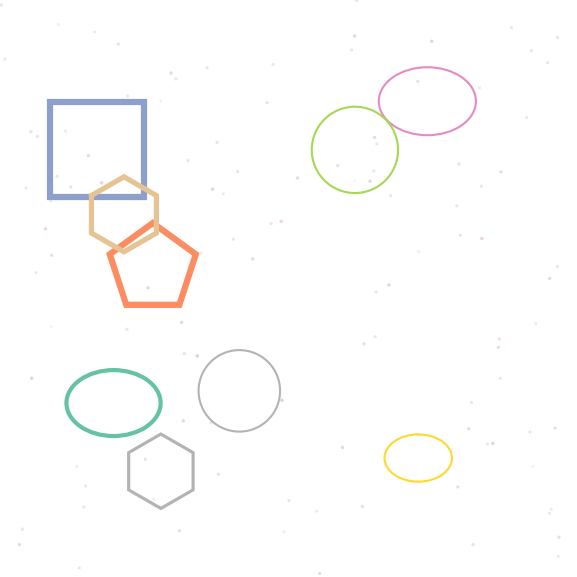[{"shape": "oval", "thickness": 2, "radius": 0.41, "center": [0.197, 0.301]}, {"shape": "pentagon", "thickness": 3, "radius": 0.39, "center": [0.265, 0.535]}, {"shape": "square", "thickness": 3, "radius": 0.41, "center": [0.168, 0.741]}, {"shape": "oval", "thickness": 1, "radius": 0.42, "center": [0.74, 0.824]}, {"shape": "circle", "thickness": 1, "radius": 0.37, "center": [0.615, 0.74]}, {"shape": "oval", "thickness": 1, "radius": 0.29, "center": [0.724, 0.206]}, {"shape": "hexagon", "thickness": 2.5, "radius": 0.32, "center": [0.215, 0.628]}, {"shape": "hexagon", "thickness": 1.5, "radius": 0.32, "center": [0.279, 0.183]}, {"shape": "circle", "thickness": 1, "radius": 0.35, "center": [0.414, 0.322]}]